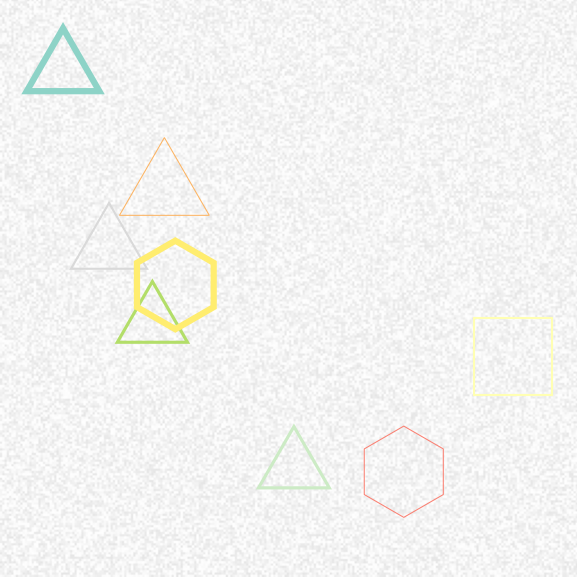[{"shape": "triangle", "thickness": 3, "radius": 0.36, "center": [0.109, 0.878]}, {"shape": "square", "thickness": 1, "radius": 0.34, "center": [0.888, 0.382]}, {"shape": "hexagon", "thickness": 0.5, "radius": 0.4, "center": [0.699, 0.182]}, {"shape": "triangle", "thickness": 0.5, "radius": 0.45, "center": [0.285, 0.671]}, {"shape": "triangle", "thickness": 1.5, "radius": 0.35, "center": [0.264, 0.442]}, {"shape": "triangle", "thickness": 1, "radius": 0.38, "center": [0.189, 0.572]}, {"shape": "triangle", "thickness": 1.5, "radius": 0.35, "center": [0.509, 0.19]}, {"shape": "hexagon", "thickness": 3, "radius": 0.38, "center": [0.304, 0.506]}]